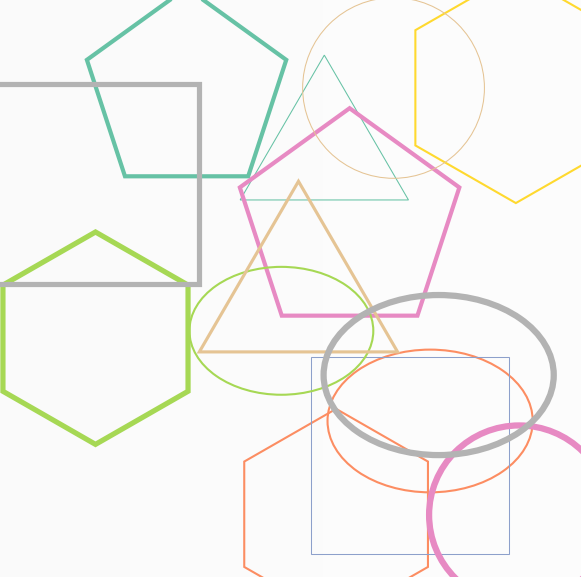[{"shape": "pentagon", "thickness": 2, "radius": 0.9, "center": [0.321, 0.84]}, {"shape": "triangle", "thickness": 0.5, "radius": 0.84, "center": [0.558, 0.736]}, {"shape": "hexagon", "thickness": 1, "radius": 0.91, "center": [0.578, 0.109]}, {"shape": "oval", "thickness": 1, "radius": 0.88, "center": [0.74, 0.27]}, {"shape": "square", "thickness": 0.5, "radius": 0.85, "center": [0.706, 0.21]}, {"shape": "circle", "thickness": 3, "radius": 0.77, "center": [0.893, 0.107]}, {"shape": "pentagon", "thickness": 2, "radius": 0.99, "center": [0.601, 0.613]}, {"shape": "oval", "thickness": 1, "radius": 0.79, "center": [0.484, 0.426]}, {"shape": "hexagon", "thickness": 2.5, "radius": 0.92, "center": [0.164, 0.414]}, {"shape": "hexagon", "thickness": 1, "radius": 1.0, "center": [0.887, 0.847]}, {"shape": "triangle", "thickness": 1.5, "radius": 0.98, "center": [0.513, 0.488]}, {"shape": "circle", "thickness": 0.5, "radius": 0.78, "center": [0.677, 0.847]}, {"shape": "square", "thickness": 2.5, "radius": 0.87, "center": [0.17, 0.681]}, {"shape": "oval", "thickness": 3, "radius": 0.99, "center": [0.755, 0.35]}]